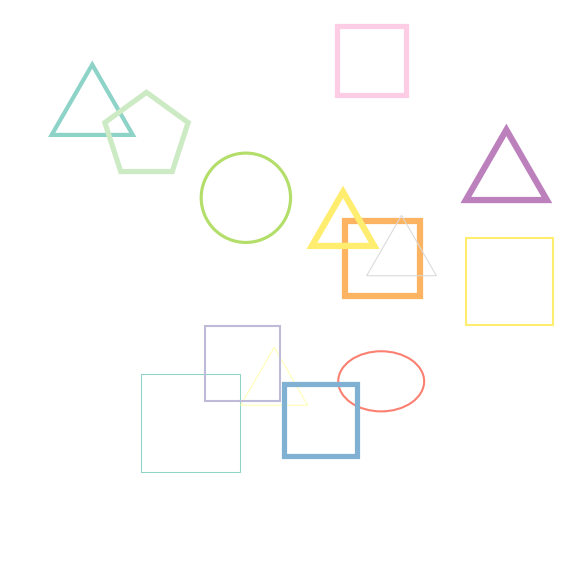[{"shape": "square", "thickness": 0.5, "radius": 0.43, "center": [0.33, 0.266]}, {"shape": "triangle", "thickness": 2, "radius": 0.41, "center": [0.16, 0.806]}, {"shape": "triangle", "thickness": 0.5, "radius": 0.33, "center": [0.475, 0.331]}, {"shape": "square", "thickness": 1, "radius": 0.32, "center": [0.42, 0.37]}, {"shape": "oval", "thickness": 1, "radius": 0.37, "center": [0.66, 0.339]}, {"shape": "square", "thickness": 2.5, "radius": 0.32, "center": [0.555, 0.272]}, {"shape": "square", "thickness": 3, "radius": 0.33, "center": [0.663, 0.551]}, {"shape": "circle", "thickness": 1.5, "radius": 0.39, "center": [0.426, 0.657]}, {"shape": "square", "thickness": 2.5, "radius": 0.3, "center": [0.643, 0.894]}, {"shape": "triangle", "thickness": 0.5, "radius": 0.35, "center": [0.695, 0.557]}, {"shape": "triangle", "thickness": 3, "radius": 0.4, "center": [0.877, 0.693]}, {"shape": "pentagon", "thickness": 2.5, "radius": 0.38, "center": [0.254, 0.763]}, {"shape": "triangle", "thickness": 3, "radius": 0.31, "center": [0.594, 0.604]}, {"shape": "square", "thickness": 1, "radius": 0.38, "center": [0.882, 0.512]}]